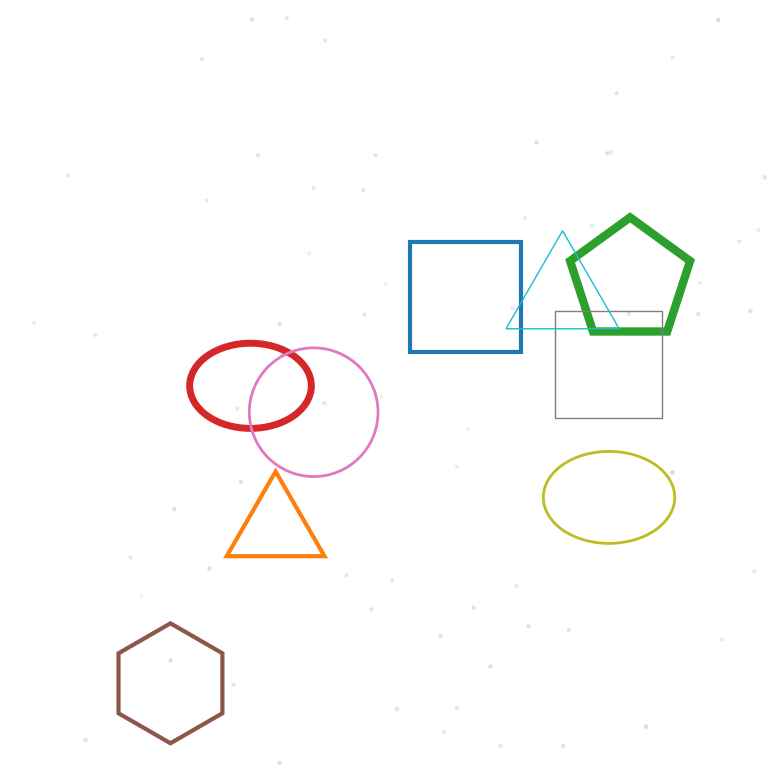[{"shape": "square", "thickness": 1.5, "radius": 0.36, "center": [0.605, 0.614]}, {"shape": "triangle", "thickness": 1.5, "radius": 0.37, "center": [0.358, 0.314]}, {"shape": "pentagon", "thickness": 3, "radius": 0.41, "center": [0.818, 0.636]}, {"shape": "oval", "thickness": 2.5, "radius": 0.39, "center": [0.325, 0.499]}, {"shape": "hexagon", "thickness": 1.5, "radius": 0.39, "center": [0.221, 0.113]}, {"shape": "circle", "thickness": 1, "radius": 0.42, "center": [0.407, 0.465]}, {"shape": "square", "thickness": 0.5, "radius": 0.35, "center": [0.79, 0.526]}, {"shape": "oval", "thickness": 1, "radius": 0.43, "center": [0.791, 0.354]}, {"shape": "triangle", "thickness": 0.5, "radius": 0.42, "center": [0.731, 0.615]}]